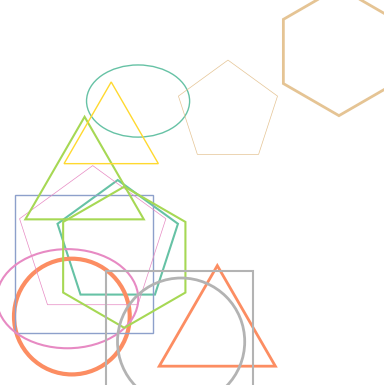[{"shape": "oval", "thickness": 1, "radius": 0.67, "center": [0.359, 0.738]}, {"shape": "pentagon", "thickness": 1.5, "radius": 0.82, "center": [0.306, 0.368]}, {"shape": "triangle", "thickness": 2, "radius": 0.87, "center": [0.564, 0.136]}, {"shape": "circle", "thickness": 3, "radius": 0.75, "center": [0.187, 0.178]}, {"shape": "square", "thickness": 1, "radius": 0.9, "center": [0.217, 0.315]}, {"shape": "oval", "thickness": 1.5, "radius": 0.92, "center": [0.175, 0.224]}, {"shape": "pentagon", "thickness": 0.5, "radius": 1.0, "center": [0.241, 0.37]}, {"shape": "hexagon", "thickness": 1.5, "radius": 0.92, "center": [0.323, 0.332]}, {"shape": "triangle", "thickness": 1.5, "radius": 0.89, "center": [0.22, 0.519]}, {"shape": "triangle", "thickness": 1, "radius": 0.71, "center": [0.289, 0.646]}, {"shape": "pentagon", "thickness": 0.5, "radius": 0.68, "center": [0.592, 0.709]}, {"shape": "hexagon", "thickness": 2, "radius": 0.83, "center": [0.88, 0.866]}, {"shape": "square", "thickness": 1.5, "radius": 0.96, "center": [0.466, 0.105]}, {"shape": "circle", "thickness": 2, "radius": 0.83, "center": [0.47, 0.113]}]